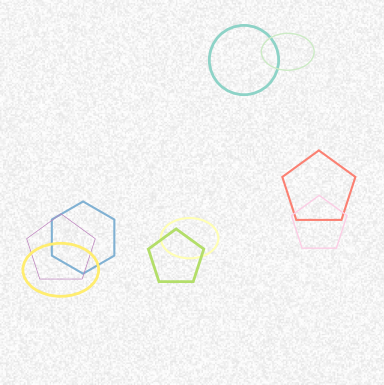[{"shape": "circle", "thickness": 2, "radius": 0.45, "center": [0.634, 0.844]}, {"shape": "oval", "thickness": 1.5, "radius": 0.37, "center": [0.493, 0.381]}, {"shape": "pentagon", "thickness": 1.5, "radius": 0.5, "center": [0.828, 0.51]}, {"shape": "hexagon", "thickness": 1.5, "radius": 0.47, "center": [0.216, 0.383]}, {"shape": "pentagon", "thickness": 2, "radius": 0.38, "center": [0.457, 0.33]}, {"shape": "pentagon", "thickness": 1, "radius": 0.38, "center": [0.829, 0.417]}, {"shape": "pentagon", "thickness": 0.5, "radius": 0.47, "center": [0.158, 0.351]}, {"shape": "oval", "thickness": 1, "radius": 0.34, "center": [0.747, 0.865]}, {"shape": "oval", "thickness": 2, "radius": 0.49, "center": [0.158, 0.299]}]